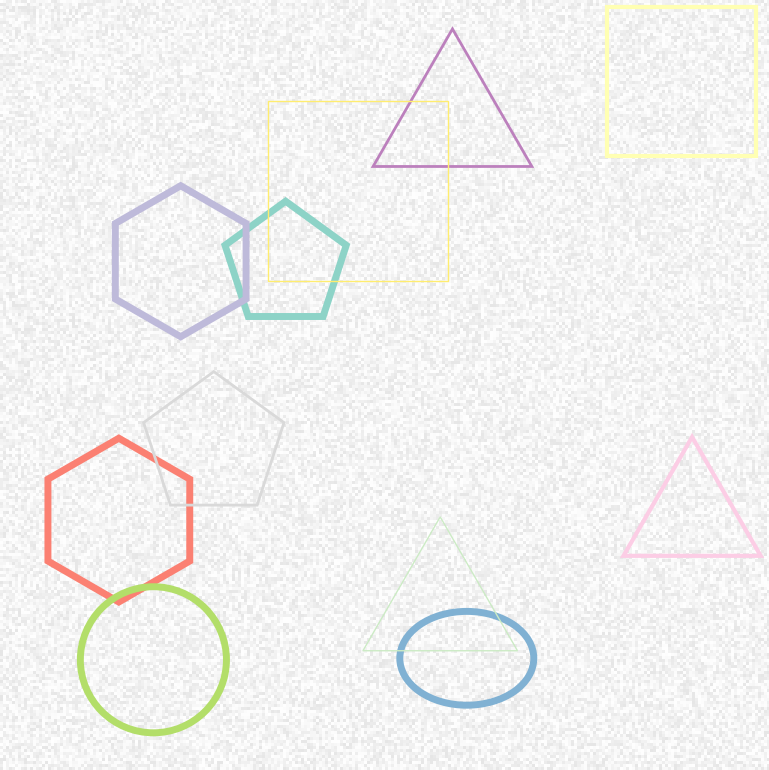[{"shape": "pentagon", "thickness": 2.5, "radius": 0.41, "center": [0.371, 0.656]}, {"shape": "square", "thickness": 1.5, "radius": 0.48, "center": [0.885, 0.894]}, {"shape": "hexagon", "thickness": 2.5, "radius": 0.49, "center": [0.235, 0.661]}, {"shape": "hexagon", "thickness": 2.5, "radius": 0.53, "center": [0.154, 0.325]}, {"shape": "oval", "thickness": 2.5, "radius": 0.44, "center": [0.606, 0.145]}, {"shape": "circle", "thickness": 2.5, "radius": 0.47, "center": [0.199, 0.143]}, {"shape": "triangle", "thickness": 1.5, "radius": 0.51, "center": [0.899, 0.33]}, {"shape": "pentagon", "thickness": 1, "radius": 0.48, "center": [0.278, 0.422]}, {"shape": "triangle", "thickness": 1, "radius": 0.6, "center": [0.588, 0.843]}, {"shape": "triangle", "thickness": 0.5, "radius": 0.58, "center": [0.572, 0.213]}, {"shape": "square", "thickness": 0.5, "radius": 0.58, "center": [0.465, 0.752]}]